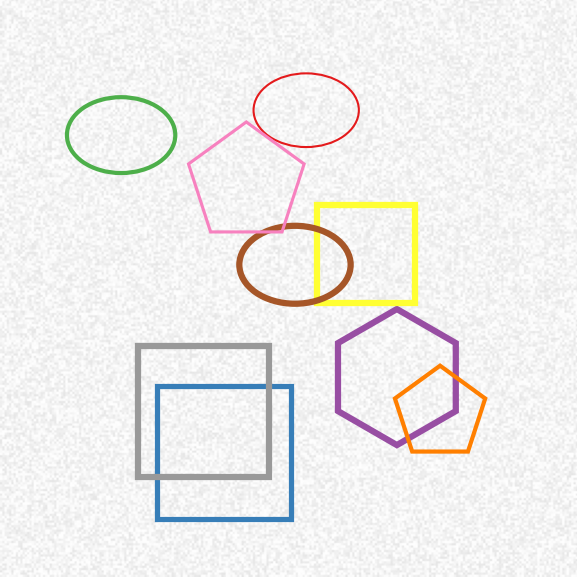[{"shape": "oval", "thickness": 1, "radius": 0.46, "center": [0.53, 0.808]}, {"shape": "square", "thickness": 2.5, "radius": 0.58, "center": [0.388, 0.216]}, {"shape": "oval", "thickness": 2, "radius": 0.47, "center": [0.21, 0.765]}, {"shape": "hexagon", "thickness": 3, "radius": 0.59, "center": [0.687, 0.346]}, {"shape": "pentagon", "thickness": 2, "radius": 0.41, "center": [0.762, 0.284]}, {"shape": "square", "thickness": 3, "radius": 0.42, "center": [0.634, 0.559]}, {"shape": "oval", "thickness": 3, "radius": 0.48, "center": [0.511, 0.541]}, {"shape": "pentagon", "thickness": 1.5, "radius": 0.53, "center": [0.427, 0.683]}, {"shape": "square", "thickness": 3, "radius": 0.57, "center": [0.352, 0.287]}]